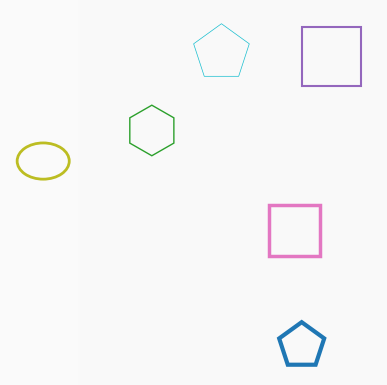[{"shape": "pentagon", "thickness": 3, "radius": 0.31, "center": [0.779, 0.102]}, {"shape": "hexagon", "thickness": 1, "radius": 0.33, "center": [0.392, 0.661]}, {"shape": "square", "thickness": 1.5, "radius": 0.38, "center": [0.855, 0.854]}, {"shape": "square", "thickness": 2.5, "radius": 0.33, "center": [0.761, 0.4]}, {"shape": "oval", "thickness": 2, "radius": 0.34, "center": [0.111, 0.582]}, {"shape": "pentagon", "thickness": 0.5, "radius": 0.38, "center": [0.572, 0.863]}]